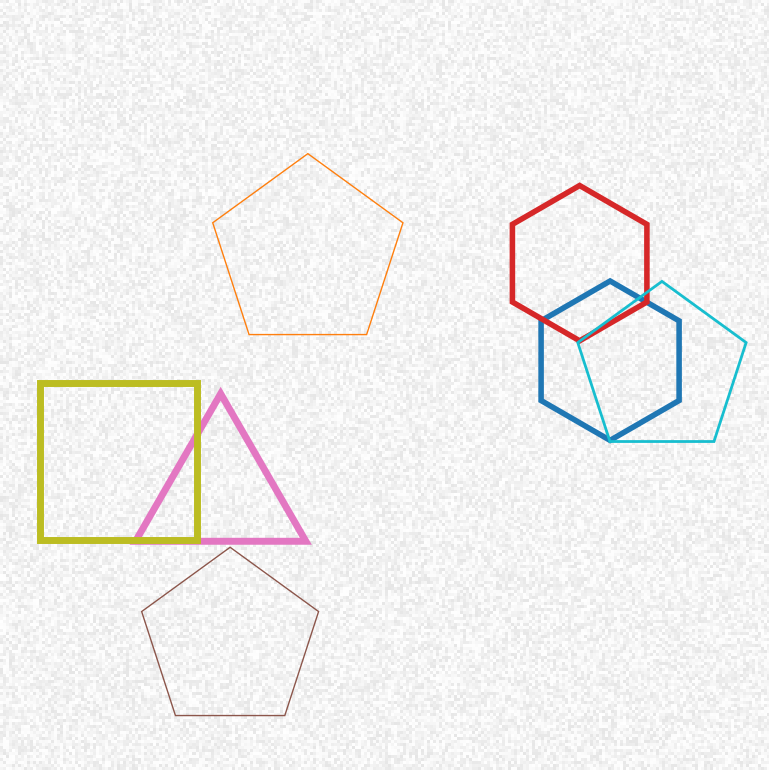[{"shape": "hexagon", "thickness": 2, "radius": 0.52, "center": [0.792, 0.532]}, {"shape": "pentagon", "thickness": 0.5, "radius": 0.65, "center": [0.4, 0.671]}, {"shape": "hexagon", "thickness": 2, "radius": 0.5, "center": [0.753, 0.658]}, {"shape": "pentagon", "thickness": 0.5, "radius": 0.6, "center": [0.299, 0.168]}, {"shape": "triangle", "thickness": 2.5, "radius": 0.64, "center": [0.287, 0.361]}, {"shape": "square", "thickness": 2.5, "radius": 0.51, "center": [0.154, 0.4]}, {"shape": "pentagon", "thickness": 1, "radius": 0.57, "center": [0.86, 0.52]}]